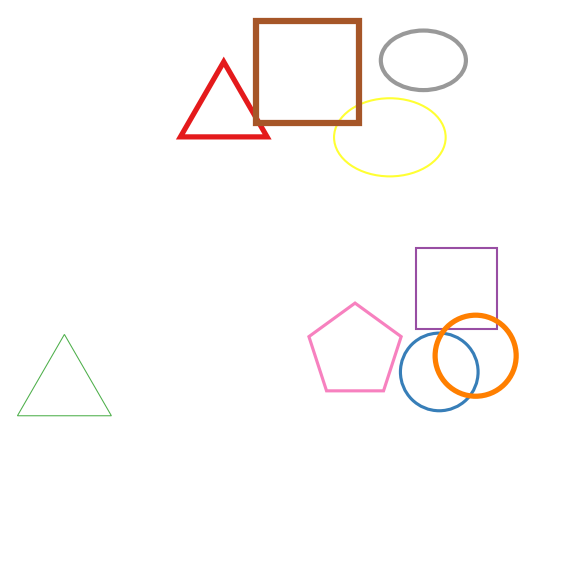[{"shape": "triangle", "thickness": 2.5, "radius": 0.43, "center": [0.387, 0.805]}, {"shape": "circle", "thickness": 1.5, "radius": 0.34, "center": [0.761, 0.355]}, {"shape": "triangle", "thickness": 0.5, "radius": 0.47, "center": [0.112, 0.326]}, {"shape": "square", "thickness": 1, "radius": 0.35, "center": [0.79, 0.499]}, {"shape": "circle", "thickness": 2.5, "radius": 0.35, "center": [0.824, 0.383]}, {"shape": "oval", "thickness": 1, "radius": 0.48, "center": [0.675, 0.761]}, {"shape": "square", "thickness": 3, "radius": 0.44, "center": [0.533, 0.874]}, {"shape": "pentagon", "thickness": 1.5, "radius": 0.42, "center": [0.615, 0.39]}, {"shape": "oval", "thickness": 2, "radius": 0.37, "center": [0.733, 0.895]}]